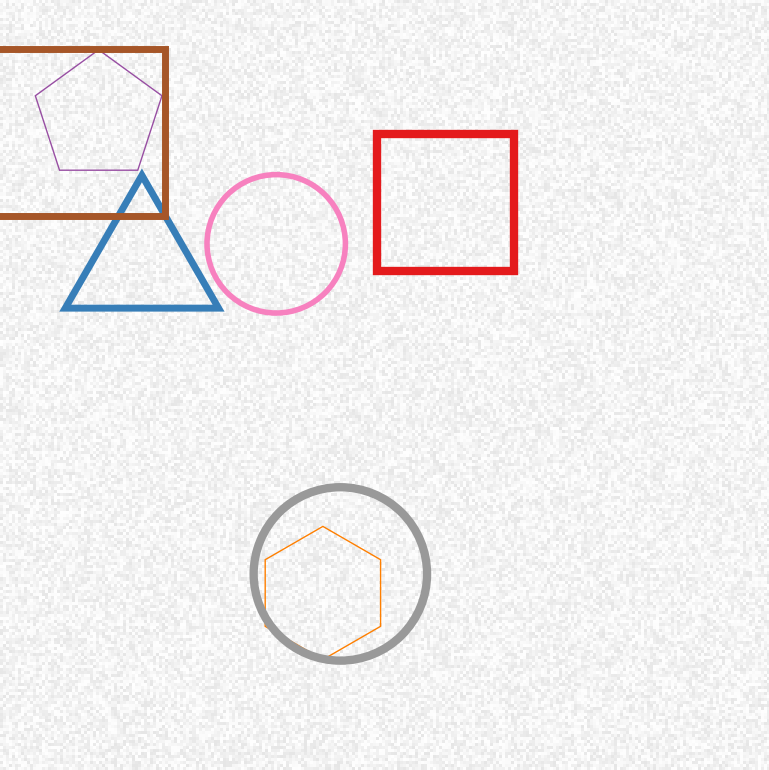[{"shape": "square", "thickness": 3, "radius": 0.45, "center": [0.579, 0.737]}, {"shape": "triangle", "thickness": 2.5, "radius": 0.57, "center": [0.184, 0.657]}, {"shape": "pentagon", "thickness": 0.5, "radius": 0.43, "center": [0.128, 0.849]}, {"shape": "hexagon", "thickness": 0.5, "radius": 0.43, "center": [0.419, 0.23]}, {"shape": "square", "thickness": 2.5, "radius": 0.54, "center": [0.106, 0.828]}, {"shape": "circle", "thickness": 2, "radius": 0.45, "center": [0.359, 0.683]}, {"shape": "circle", "thickness": 3, "radius": 0.56, "center": [0.442, 0.255]}]